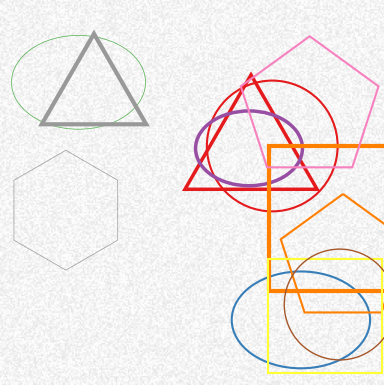[{"shape": "triangle", "thickness": 2.5, "radius": 0.99, "center": [0.652, 0.607]}, {"shape": "circle", "thickness": 1.5, "radius": 0.85, "center": [0.707, 0.621]}, {"shape": "oval", "thickness": 1.5, "radius": 0.9, "center": [0.782, 0.169]}, {"shape": "oval", "thickness": 0.5, "radius": 0.87, "center": [0.204, 0.786]}, {"shape": "oval", "thickness": 2.5, "radius": 0.69, "center": [0.647, 0.615]}, {"shape": "pentagon", "thickness": 1.5, "radius": 0.85, "center": [0.891, 0.326]}, {"shape": "square", "thickness": 3, "radius": 0.94, "center": [0.887, 0.432]}, {"shape": "square", "thickness": 1.5, "radius": 0.74, "center": [0.843, 0.178]}, {"shape": "circle", "thickness": 1, "radius": 0.72, "center": [0.882, 0.209]}, {"shape": "pentagon", "thickness": 1.5, "radius": 0.94, "center": [0.804, 0.718]}, {"shape": "hexagon", "thickness": 0.5, "radius": 0.78, "center": [0.171, 0.454]}, {"shape": "triangle", "thickness": 3, "radius": 0.78, "center": [0.244, 0.756]}]